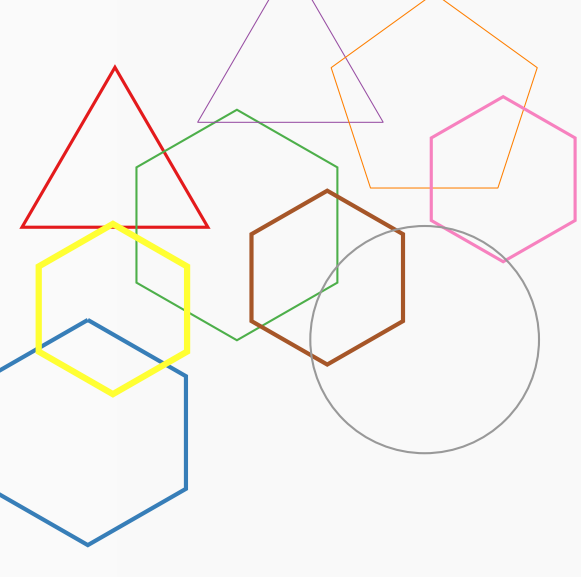[{"shape": "triangle", "thickness": 1.5, "radius": 0.92, "center": [0.198, 0.698]}, {"shape": "hexagon", "thickness": 2, "radius": 0.97, "center": [0.151, 0.25]}, {"shape": "hexagon", "thickness": 1, "radius": 1.0, "center": [0.408, 0.61]}, {"shape": "triangle", "thickness": 0.5, "radius": 0.92, "center": [0.5, 0.88]}, {"shape": "pentagon", "thickness": 0.5, "radius": 0.93, "center": [0.747, 0.824]}, {"shape": "hexagon", "thickness": 3, "radius": 0.74, "center": [0.194, 0.464]}, {"shape": "hexagon", "thickness": 2, "radius": 0.75, "center": [0.563, 0.518]}, {"shape": "hexagon", "thickness": 1.5, "radius": 0.71, "center": [0.866, 0.689]}, {"shape": "circle", "thickness": 1, "radius": 0.98, "center": [0.731, 0.411]}]